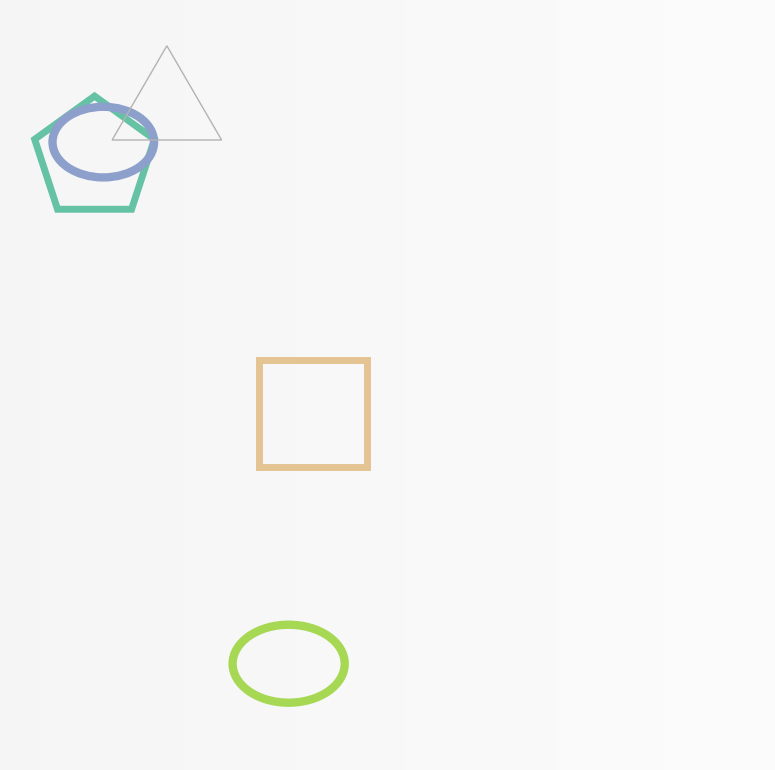[{"shape": "pentagon", "thickness": 2.5, "radius": 0.41, "center": [0.122, 0.794]}, {"shape": "oval", "thickness": 3, "radius": 0.33, "center": [0.133, 0.815]}, {"shape": "oval", "thickness": 3, "radius": 0.36, "center": [0.372, 0.138]}, {"shape": "square", "thickness": 2.5, "radius": 0.35, "center": [0.404, 0.463]}, {"shape": "triangle", "thickness": 0.5, "radius": 0.41, "center": [0.215, 0.859]}]